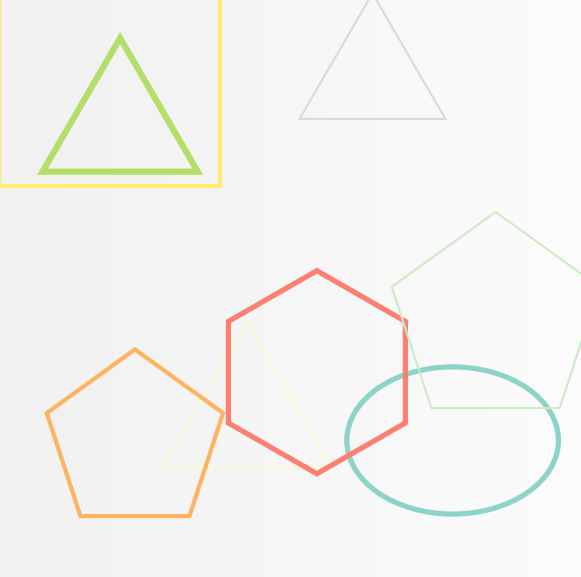[{"shape": "oval", "thickness": 2.5, "radius": 0.91, "center": [0.779, 0.236]}, {"shape": "triangle", "thickness": 0.5, "radius": 0.84, "center": [0.425, 0.274]}, {"shape": "hexagon", "thickness": 2.5, "radius": 0.88, "center": [0.545, 0.355]}, {"shape": "pentagon", "thickness": 2, "radius": 0.8, "center": [0.232, 0.235]}, {"shape": "triangle", "thickness": 3, "radius": 0.77, "center": [0.207, 0.779]}, {"shape": "triangle", "thickness": 1, "radius": 0.73, "center": [0.641, 0.866]}, {"shape": "pentagon", "thickness": 1, "radius": 0.94, "center": [0.853, 0.444]}, {"shape": "square", "thickness": 2, "radius": 0.95, "center": [0.189, 0.866]}]